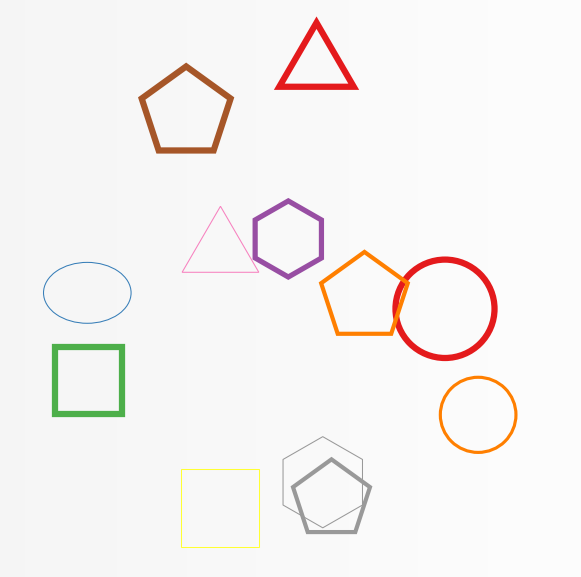[{"shape": "circle", "thickness": 3, "radius": 0.43, "center": [0.766, 0.464]}, {"shape": "triangle", "thickness": 3, "radius": 0.37, "center": [0.545, 0.886]}, {"shape": "oval", "thickness": 0.5, "radius": 0.38, "center": [0.15, 0.492]}, {"shape": "square", "thickness": 3, "radius": 0.29, "center": [0.153, 0.34]}, {"shape": "hexagon", "thickness": 2.5, "radius": 0.33, "center": [0.496, 0.585]}, {"shape": "pentagon", "thickness": 2, "radius": 0.39, "center": [0.627, 0.485]}, {"shape": "circle", "thickness": 1.5, "radius": 0.33, "center": [0.823, 0.281]}, {"shape": "square", "thickness": 0.5, "radius": 0.34, "center": [0.378, 0.119]}, {"shape": "pentagon", "thickness": 3, "radius": 0.4, "center": [0.32, 0.804]}, {"shape": "triangle", "thickness": 0.5, "radius": 0.38, "center": [0.379, 0.566]}, {"shape": "pentagon", "thickness": 2, "radius": 0.35, "center": [0.57, 0.134]}, {"shape": "hexagon", "thickness": 0.5, "radius": 0.39, "center": [0.555, 0.164]}]